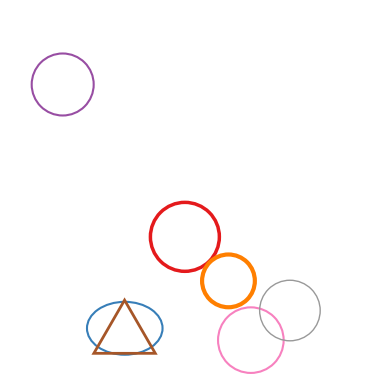[{"shape": "circle", "thickness": 2.5, "radius": 0.45, "center": [0.48, 0.385]}, {"shape": "oval", "thickness": 1.5, "radius": 0.49, "center": [0.324, 0.147]}, {"shape": "circle", "thickness": 1.5, "radius": 0.4, "center": [0.163, 0.781]}, {"shape": "circle", "thickness": 3, "radius": 0.34, "center": [0.593, 0.27]}, {"shape": "triangle", "thickness": 2, "radius": 0.46, "center": [0.324, 0.128]}, {"shape": "circle", "thickness": 1.5, "radius": 0.43, "center": [0.652, 0.117]}, {"shape": "circle", "thickness": 1, "radius": 0.39, "center": [0.753, 0.193]}]